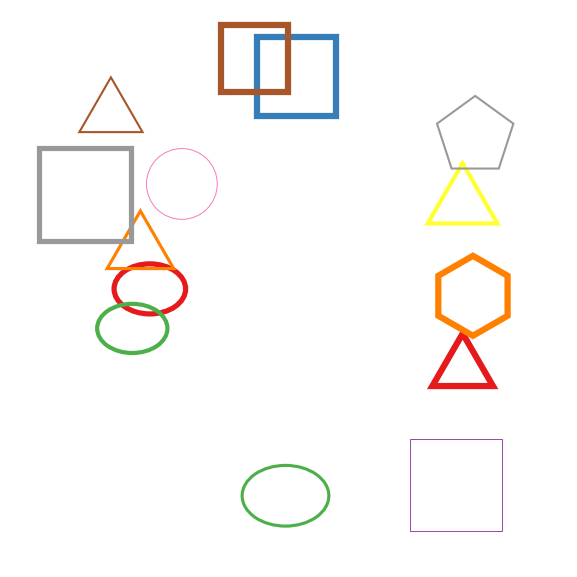[{"shape": "oval", "thickness": 2.5, "radius": 0.31, "center": [0.259, 0.499]}, {"shape": "triangle", "thickness": 3, "radius": 0.3, "center": [0.801, 0.361]}, {"shape": "square", "thickness": 3, "radius": 0.34, "center": [0.513, 0.867]}, {"shape": "oval", "thickness": 2, "radius": 0.3, "center": [0.229, 0.43]}, {"shape": "oval", "thickness": 1.5, "radius": 0.38, "center": [0.494, 0.141]}, {"shape": "square", "thickness": 0.5, "radius": 0.4, "center": [0.79, 0.16]}, {"shape": "hexagon", "thickness": 3, "radius": 0.35, "center": [0.819, 0.487]}, {"shape": "triangle", "thickness": 1.5, "radius": 0.33, "center": [0.243, 0.567]}, {"shape": "triangle", "thickness": 2, "radius": 0.35, "center": [0.801, 0.647]}, {"shape": "square", "thickness": 3, "radius": 0.29, "center": [0.44, 0.897]}, {"shape": "triangle", "thickness": 1, "radius": 0.32, "center": [0.192, 0.802]}, {"shape": "circle", "thickness": 0.5, "radius": 0.31, "center": [0.315, 0.681]}, {"shape": "square", "thickness": 2.5, "radius": 0.4, "center": [0.147, 0.663]}, {"shape": "pentagon", "thickness": 1, "radius": 0.35, "center": [0.823, 0.764]}]